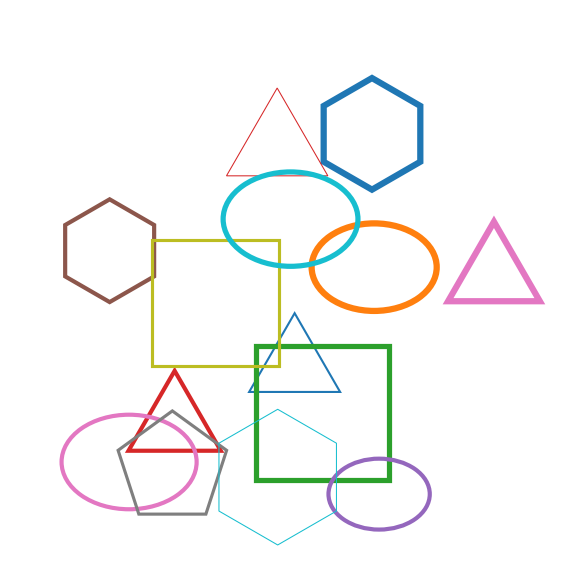[{"shape": "triangle", "thickness": 1, "radius": 0.45, "center": [0.51, 0.366]}, {"shape": "hexagon", "thickness": 3, "radius": 0.48, "center": [0.644, 0.767]}, {"shape": "oval", "thickness": 3, "radius": 0.54, "center": [0.648, 0.537]}, {"shape": "square", "thickness": 2.5, "radius": 0.58, "center": [0.558, 0.284]}, {"shape": "triangle", "thickness": 0.5, "radius": 0.51, "center": [0.48, 0.745]}, {"shape": "triangle", "thickness": 2, "radius": 0.46, "center": [0.302, 0.265]}, {"shape": "oval", "thickness": 2, "radius": 0.44, "center": [0.656, 0.144]}, {"shape": "hexagon", "thickness": 2, "radius": 0.44, "center": [0.19, 0.565]}, {"shape": "oval", "thickness": 2, "radius": 0.58, "center": [0.224, 0.199]}, {"shape": "triangle", "thickness": 3, "radius": 0.46, "center": [0.855, 0.523]}, {"shape": "pentagon", "thickness": 1.5, "radius": 0.49, "center": [0.298, 0.189]}, {"shape": "square", "thickness": 1.5, "radius": 0.55, "center": [0.373, 0.474]}, {"shape": "hexagon", "thickness": 0.5, "radius": 0.59, "center": [0.481, 0.173]}, {"shape": "oval", "thickness": 2.5, "radius": 0.58, "center": [0.503, 0.62]}]